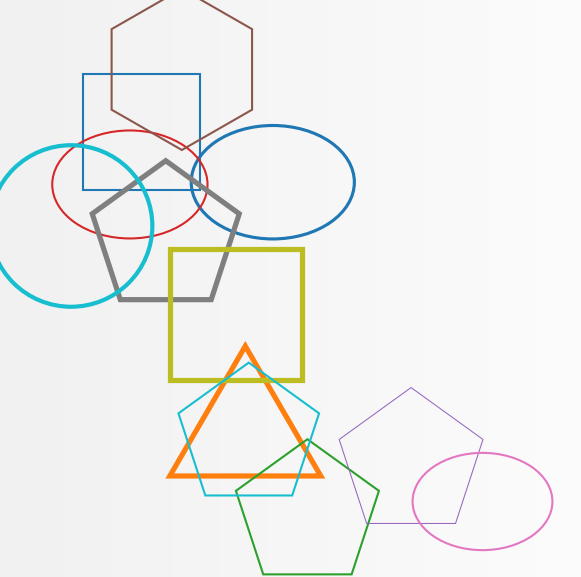[{"shape": "oval", "thickness": 1.5, "radius": 0.7, "center": [0.469, 0.684]}, {"shape": "square", "thickness": 1, "radius": 0.5, "center": [0.243, 0.77]}, {"shape": "triangle", "thickness": 2.5, "radius": 0.75, "center": [0.422, 0.25]}, {"shape": "pentagon", "thickness": 1, "radius": 0.65, "center": [0.529, 0.109]}, {"shape": "oval", "thickness": 1, "radius": 0.67, "center": [0.223, 0.68]}, {"shape": "pentagon", "thickness": 0.5, "radius": 0.65, "center": [0.707, 0.198]}, {"shape": "hexagon", "thickness": 1, "radius": 0.7, "center": [0.313, 0.879]}, {"shape": "oval", "thickness": 1, "radius": 0.6, "center": [0.83, 0.131]}, {"shape": "pentagon", "thickness": 2.5, "radius": 0.66, "center": [0.285, 0.588]}, {"shape": "square", "thickness": 2.5, "radius": 0.57, "center": [0.406, 0.454]}, {"shape": "pentagon", "thickness": 1, "radius": 0.64, "center": [0.428, 0.244]}, {"shape": "circle", "thickness": 2, "radius": 0.7, "center": [0.122, 0.608]}]